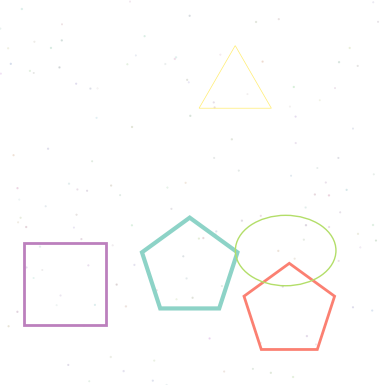[{"shape": "pentagon", "thickness": 3, "radius": 0.65, "center": [0.493, 0.304]}, {"shape": "pentagon", "thickness": 2, "radius": 0.62, "center": [0.751, 0.192]}, {"shape": "oval", "thickness": 1, "radius": 0.65, "center": [0.742, 0.349]}, {"shape": "square", "thickness": 2, "radius": 0.53, "center": [0.169, 0.263]}, {"shape": "triangle", "thickness": 0.5, "radius": 0.54, "center": [0.611, 0.773]}]